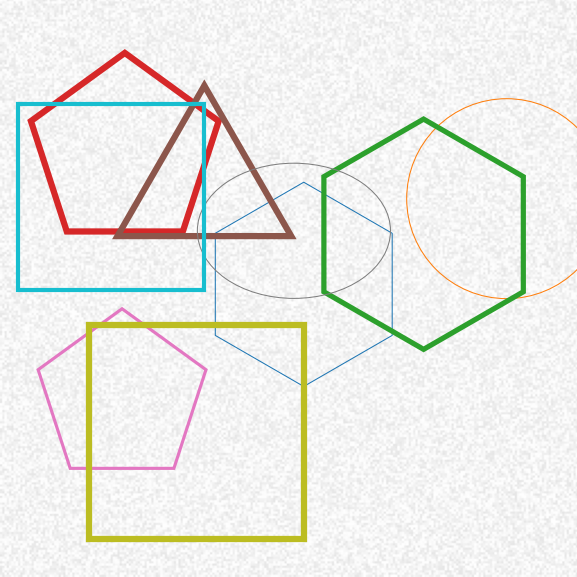[{"shape": "hexagon", "thickness": 0.5, "radius": 0.88, "center": [0.526, 0.507]}, {"shape": "circle", "thickness": 0.5, "radius": 0.87, "center": [0.877, 0.655]}, {"shape": "hexagon", "thickness": 2.5, "radius": 1.0, "center": [0.734, 0.594]}, {"shape": "pentagon", "thickness": 3, "radius": 0.85, "center": [0.216, 0.737]}, {"shape": "triangle", "thickness": 3, "radius": 0.87, "center": [0.354, 0.677]}, {"shape": "pentagon", "thickness": 1.5, "radius": 0.76, "center": [0.211, 0.312]}, {"shape": "oval", "thickness": 0.5, "radius": 0.84, "center": [0.509, 0.599]}, {"shape": "square", "thickness": 3, "radius": 0.93, "center": [0.34, 0.251]}, {"shape": "square", "thickness": 2, "radius": 0.8, "center": [0.192, 0.658]}]